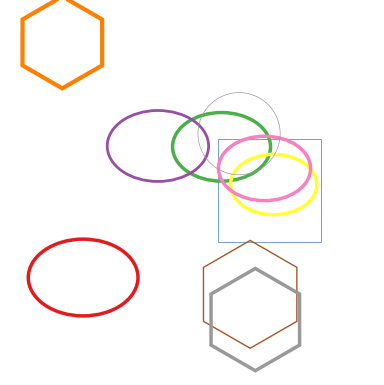[{"shape": "oval", "thickness": 2.5, "radius": 0.71, "center": [0.216, 0.279]}, {"shape": "square", "thickness": 0.5, "radius": 0.67, "center": [0.701, 0.505]}, {"shape": "oval", "thickness": 2.5, "radius": 0.64, "center": [0.575, 0.619]}, {"shape": "oval", "thickness": 2, "radius": 0.66, "center": [0.41, 0.621]}, {"shape": "hexagon", "thickness": 3, "radius": 0.6, "center": [0.162, 0.89]}, {"shape": "oval", "thickness": 2.5, "radius": 0.56, "center": [0.711, 0.521]}, {"shape": "hexagon", "thickness": 1, "radius": 0.7, "center": [0.65, 0.235]}, {"shape": "oval", "thickness": 2.5, "radius": 0.6, "center": [0.687, 0.562]}, {"shape": "hexagon", "thickness": 2.5, "radius": 0.66, "center": [0.663, 0.17]}, {"shape": "circle", "thickness": 0.5, "radius": 0.53, "center": [0.621, 0.653]}]